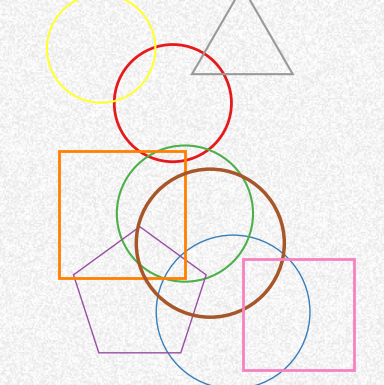[{"shape": "circle", "thickness": 2, "radius": 0.76, "center": [0.449, 0.732]}, {"shape": "circle", "thickness": 1, "radius": 1.0, "center": [0.605, 0.19]}, {"shape": "circle", "thickness": 1.5, "radius": 0.88, "center": [0.48, 0.445]}, {"shape": "pentagon", "thickness": 1, "radius": 0.91, "center": [0.363, 0.23]}, {"shape": "square", "thickness": 2, "radius": 0.82, "center": [0.317, 0.443]}, {"shape": "circle", "thickness": 1.5, "radius": 0.7, "center": [0.263, 0.874]}, {"shape": "circle", "thickness": 2.5, "radius": 0.96, "center": [0.546, 0.368]}, {"shape": "square", "thickness": 2, "radius": 0.72, "center": [0.775, 0.183]}, {"shape": "triangle", "thickness": 1.5, "radius": 0.76, "center": [0.63, 0.883]}]